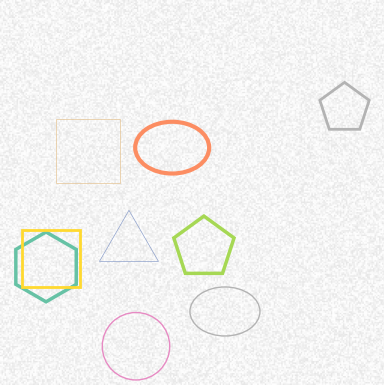[{"shape": "hexagon", "thickness": 2.5, "radius": 0.45, "center": [0.12, 0.307]}, {"shape": "oval", "thickness": 3, "radius": 0.48, "center": [0.447, 0.617]}, {"shape": "triangle", "thickness": 0.5, "radius": 0.44, "center": [0.335, 0.365]}, {"shape": "circle", "thickness": 1, "radius": 0.44, "center": [0.353, 0.101]}, {"shape": "pentagon", "thickness": 2.5, "radius": 0.41, "center": [0.53, 0.356]}, {"shape": "square", "thickness": 2, "radius": 0.38, "center": [0.133, 0.328]}, {"shape": "square", "thickness": 0.5, "radius": 0.42, "center": [0.229, 0.609]}, {"shape": "pentagon", "thickness": 2, "radius": 0.34, "center": [0.895, 0.719]}, {"shape": "oval", "thickness": 1, "radius": 0.45, "center": [0.584, 0.191]}]